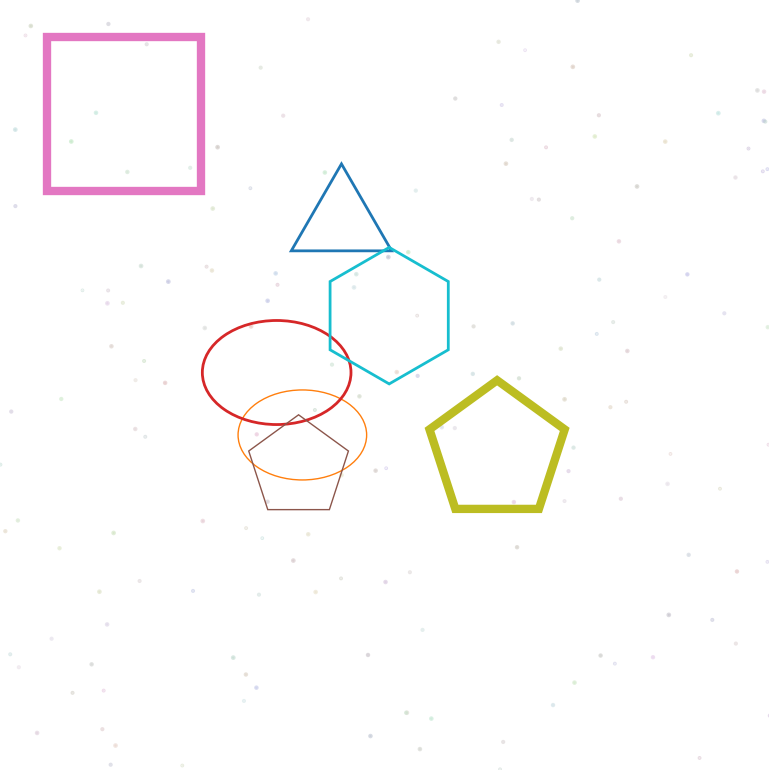[{"shape": "triangle", "thickness": 1, "radius": 0.38, "center": [0.443, 0.712]}, {"shape": "oval", "thickness": 0.5, "radius": 0.42, "center": [0.393, 0.435]}, {"shape": "oval", "thickness": 1, "radius": 0.48, "center": [0.359, 0.516]}, {"shape": "pentagon", "thickness": 0.5, "radius": 0.34, "center": [0.388, 0.393]}, {"shape": "square", "thickness": 3, "radius": 0.5, "center": [0.161, 0.852]}, {"shape": "pentagon", "thickness": 3, "radius": 0.46, "center": [0.646, 0.414]}, {"shape": "hexagon", "thickness": 1, "radius": 0.44, "center": [0.505, 0.59]}]